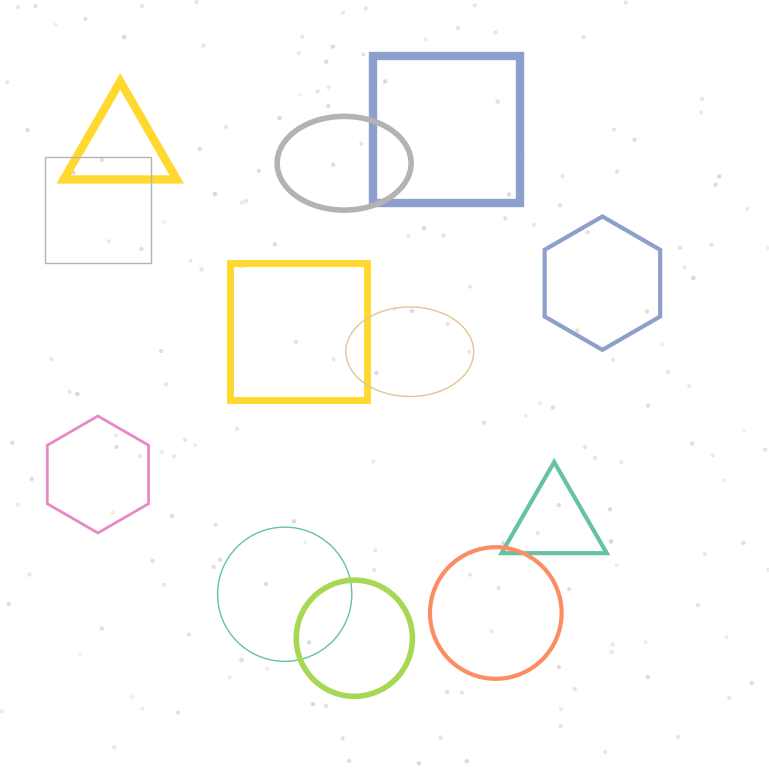[{"shape": "circle", "thickness": 0.5, "radius": 0.44, "center": [0.37, 0.228]}, {"shape": "triangle", "thickness": 1.5, "radius": 0.39, "center": [0.72, 0.321]}, {"shape": "circle", "thickness": 1.5, "radius": 0.43, "center": [0.644, 0.204]}, {"shape": "square", "thickness": 3, "radius": 0.48, "center": [0.58, 0.832]}, {"shape": "hexagon", "thickness": 1.5, "radius": 0.43, "center": [0.782, 0.632]}, {"shape": "hexagon", "thickness": 1, "radius": 0.38, "center": [0.127, 0.384]}, {"shape": "circle", "thickness": 2, "radius": 0.38, "center": [0.46, 0.171]}, {"shape": "triangle", "thickness": 3, "radius": 0.42, "center": [0.156, 0.809]}, {"shape": "square", "thickness": 2.5, "radius": 0.44, "center": [0.387, 0.569]}, {"shape": "oval", "thickness": 0.5, "radius": 0.42, "center": [0.532, 0.543]}, {"shape": "oval", "thickness": 2, "radius": 0.43, "center": [0.447, 0.788]}, {"shape": "square", "thickness": 0.5, "radius": 0.34, "center": [0.127, 0.727]}]